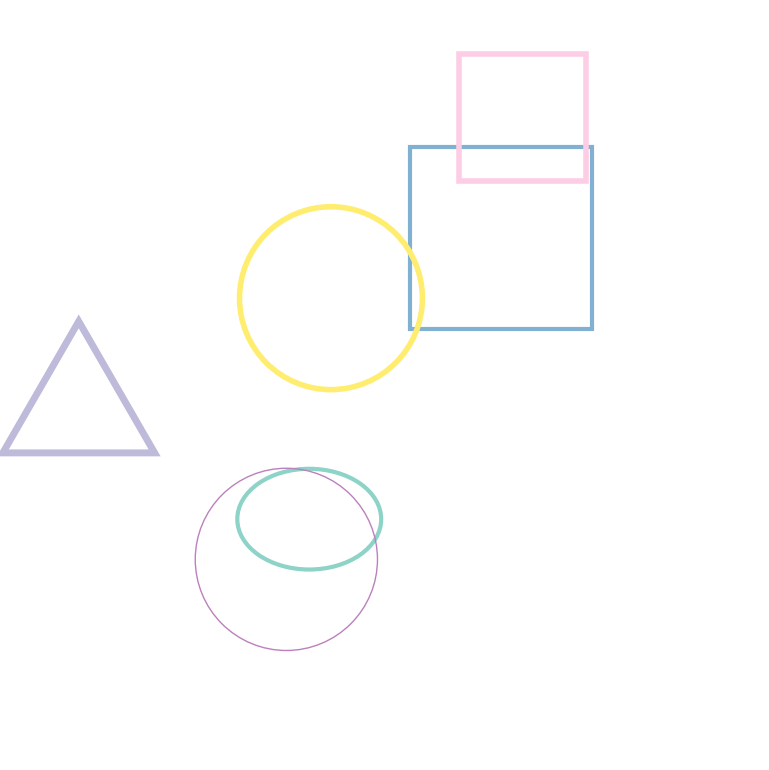[{"shape": "oval", "thickness": 1.5, "radius": 0.47, "center": [0.402, 0.326]}, {"shape": "triangle", "thickness": 2.5, "radius": 0.57, "center": [0.102, 0.469]}, {"shape": "square", "thickness": 1.5, "radius": 0.59, "center": [0.651, 0.69]}, {"shape": "square", "thickness": 2, "radius": 0.41, "center": [0.679, 0.848]}, {"shape": "circle", "thickness": 0.5, "radius": 0.59, "center": [0.372, 0.274]}, {"shape": "circle", "thickness": 2, "radius": 0.59, "center": [0.43, 0.613]}]